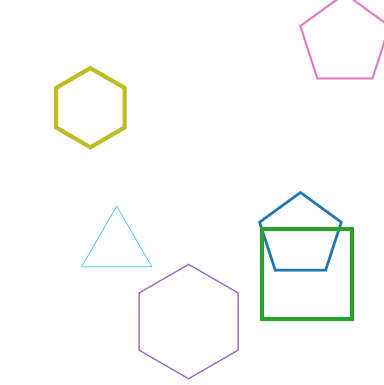[{"shape": "pentagon", "thickness": 2, "radius": 0.56, "center": [0.78, 0.388]}, {"shape": "square", "thickness": 3, "radius": 0.58, "center": [0.798, 0.289]}, {"shape": "hexagon", "thickness": 1, "radius": 0.74, "center": [0.49, 0.165]}, {"shape": "pentagon", "thickness": 1.5, "radius": 0.61, "center": [0.896, 0.895]}, {"shape": "hexagon", "thickness": 3, "radius": 0.51, "center": [0.235, 0.72]}, {"shape": "triangle", "thickness": 0.5, "radius": 0.53, "center": [0.303, 0.36]}]